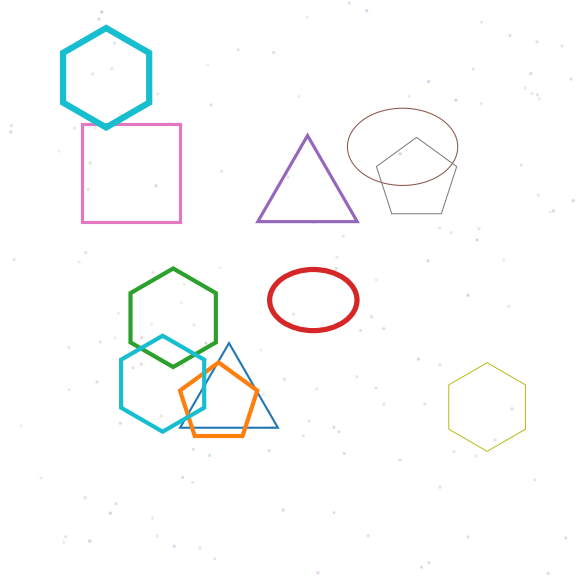[{"shape": "triangle", "thickness": 1, "radius": 0.49, "center": [0.397, 0.307]}, {"shape": "pentagon", "thickness": 2, "radius": 0.35, "center": [0.379, 0.301]}, {"shape": "hexagon", "thickness": 2, "radius": 0.43, "center": [0.3, 0.449]}, {"shape": "oval", "thickness": 2.5, "radius": 0.38, "center": [0.543, 0.48]}, {"shape": "triangle", "thickness": 1.5, "radius": 0.5, "center": [0.533, 0.665]}, {"shape": "oval", "thickness": 0.5, "radius": 0.48, "center": [0.697, 0.745]}, {"shape": "square", "thickness": 1.5, "radius": 0.42, "center": [0.227, 0.7]}, {"shape": "pentagon", "thickness": 0.5, "radius": 0.37, "center": [0.721, 0.688]}, {"shape": "hexagon", "thickness": 0.5, "radius": 0.38, "center": [0.844, 0.294]}, {"shape": "hexagon", "thickness": 2, "radius": 0.42, "center": [0.282, 0.335]}, {"shape": "hexagon", "thickness": 3, "radius": 0.43, "center": [0.184, 0.865]}]